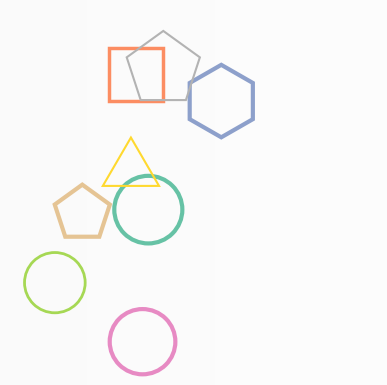[{"shape": "circle", "thickness": 3, "radius": 0.44, "center": [0.383, 0.456]}, {"shape": "square", "thickness": 2.5, "radius": 0.35, "center": [0.352, 0.806]}, {"shape": "hexagon", "thickness": 3, "radius": 0.47, "center": [0.571, 0.737]}, {"shape": "circle", "thickness": 3, "radius": 0.42, "center": [0.368, 0.112]}, {"shape": "circle", "thickness": 2, "radius": 0.39, "center": [0.142, 0.266]}, {"shape": "triangle", "thickness": 1.5, "radius": 0.42, "center": [0.338, 0.559]}, {"shape": "pentagon", "thickness": 3, "radius": 0.37, "center": [0.212, 0.446]}, {"shape": "pentagon", "thickness": 1.5, "radius": 0.5, "center": [0.421, 0.82]}]